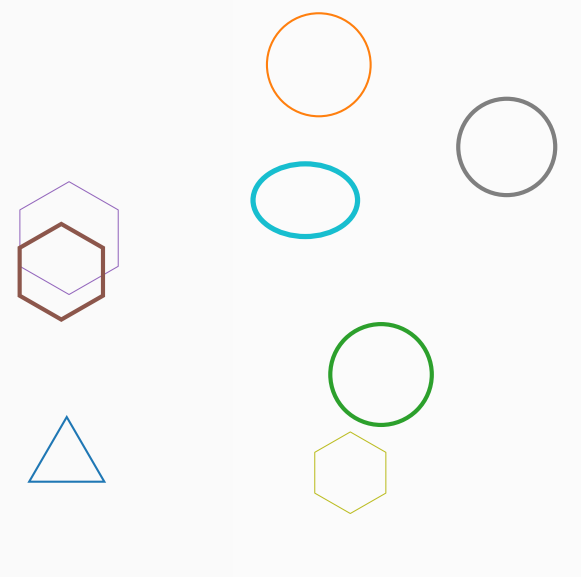[{"shape": "triangle", "thickness": 1, "radius": 0.37, "center": [0.115, 0.202]}, {"shape": "circle", "thickness": 1, "radius": 0.45, "center": [0.548, 0.887]}, {"shape": "circle", "thickness": 2, "radius": 0.44, "center": [0.656, 0.351]}, {"shape": "hexagon", "thickness": 0.5, "radius": 0.49, "center": [0.119, 0.587]}, {"shape": "hexagon", "thickness": 2, "radius": 0.41, "center": [0.105, 0.529]}, {"shape": "circle", "thickness": 2, "radius": 0.42, "center": [0.872, 0.745]}, {"shape": "hexagon", "thickness": 0.5, "radius": 0.35, "center": [0.603, 0.181]}, {"shape": "oval", "thickness": 2.5, "radius": 0.45, "center": [0.525, 0.652]}]